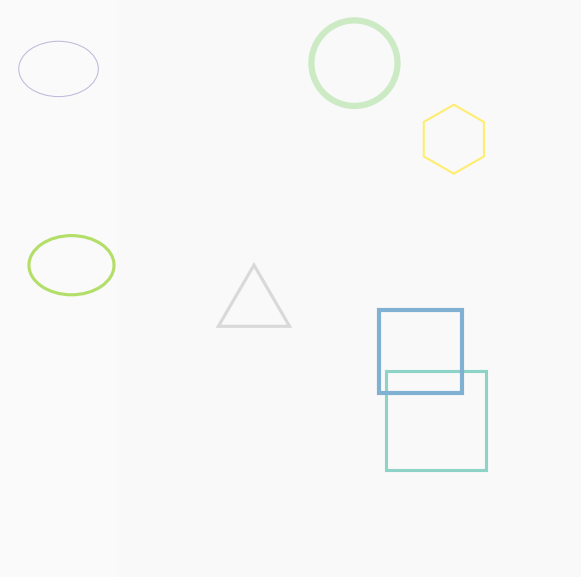[{"shape": "square", "thickness": 1.5, "radius": 0.43, "center": [0.75, 0.271]}, {"shape": "oval", "thickness": 0.5, "radius": 0.34, "center": [0.101, 0.88]}, {"shape": "square", "thickness": 2, "radius": 0.36, "center": [0.724, 0.39]}, {"shape": "oval", "thickness": 1.5, "radius": 0.37, "center": [0.123, 0.54]}, {"shape": "triangle", "thickness": 1.5, "radius": 0.35, "center": [0.437, 0.469]}, {"shape": "circle", "thickness": 3, "radius": 0.37, "center": [0.61, 0.89]}, {"shape": "hexagon", "thickness": 1, "radius": 0.3, "center": [0.781, 0.758]}]